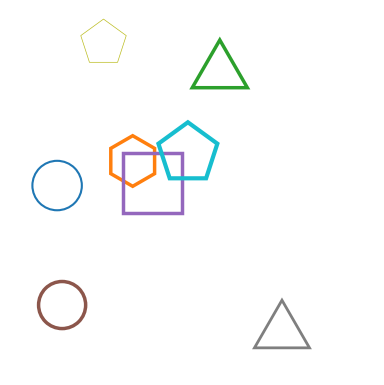[{"shape": "circle", "thickness": 1.5, "radius": 0.32, "center": [0.148, 0.518]}, {"shape": "hexagon", "thickness": 2.5, "radius": 0.33, "center": [0.345, 0.582]}, {"shape": "triangle", "thickness": 2.5, "radius": 0.41, "center": [0.571, 0.814]}, {"shape": "square", "thickness": 2.5, "radius": 0.38, "center": [0.396, 0.525]}, {"shape": "circle", "thickness": 2.5, "radius": 0.31, "center": [0.161, 0.208]}, {"shape": "triangle", "thickness": 2, "radius": 0.41, "center": [0.732, 0.138]}, {"shape": "pentagon", "thickness": 0.5, "radius": 0.31, "center": [0.269, 0.888]}, {"shape": "pentagon", "thickness": 3, "radius": 0.4, "center": [0.488, 0.602]}]